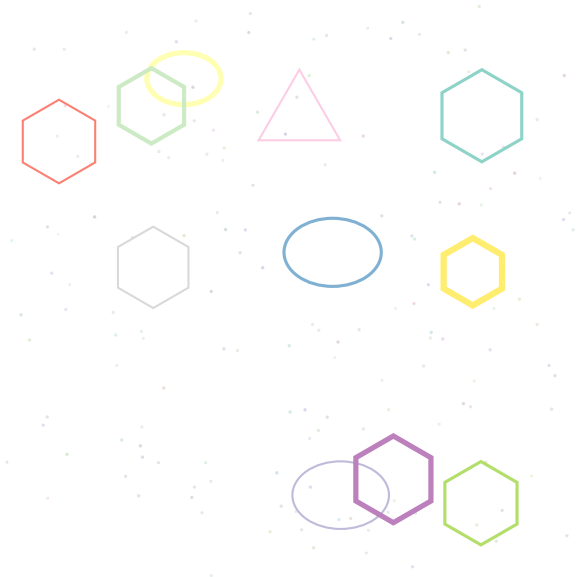[{"shape": "hexagon", "thickness": 1.5, "radius": 0.4, "center": [0.834, 0.799]}, {"shape": "oval", "thickness": 2.5, "radius": 0.32, "center": [0.319, 0.863]}, {"shape": "oval", "thickness": 1, "radius": 0.42, "center": [0.59, 0.142]}, {"shape": "hexagon", "thickness": 1, "radius": 0.36, "center": [0.102, 0.754]}, {"shape": "oval", "thickness": 1.5, "radius": 0.42, "center": [0.576, 0.562]}, {"shape": "hexagon", "thickness": 1.5, "radius": 0.36, "center": [0.833, 0.128]}, {"shape": "triangle", "thickness": 1, "radius": 0.41, "center": [0.518, 0.797]}, {"shape": "hexagon", "thickness": 1, "radius": 0.35, "center": [0.265, 0.536]}, {"shape": "hexagon", "thickness": 2.5, "radius": 0.38, "center": [0.681, 0.169]}, {"shape": "hexagon", "thickness": 2, "radius": 0.33, "center": [0.262, 0.816]}, {"shape": "hexagon", "thickness": 3, "radius": 0.29, "center": [0.819, 0.529]}]